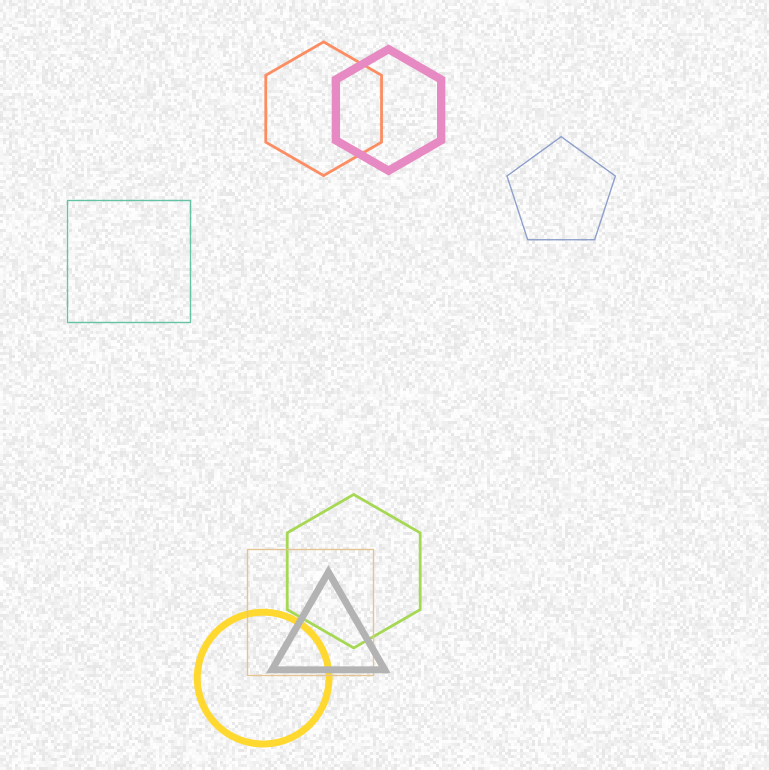[{"shape": "square", "thickness": 0.5, "radius": 0.4, "center": [0.167, 0.661]}, {"shape": "hexagon", "thickness": 1, "radius": 0.43, "center": [0.42, 0.859]}, {"shape": "pentagon", "thickness": 0.5, "radius": 0.37, "center": [0.729, 0.749]}, {"shape": "hexagon", "thickness": 3, "radius": 0.39, "center": [0.505, 0.857]}, {"shape": "hexagon", "thickness": 1, "radius": 0.5, "center": [0.459, 0.258]}, {"shape": "circle", "thickness": 2.5, "radius": 0.43, "center": [0.342, 0.119]}, {"shape": "square", "thickness": 0.5, "radius": 0.41, "center": [0.402, 0.205]}, {"shape": "triangle", "thickness": 2.5, "radius": 0.42, "center": [0.427, 0.172]}]